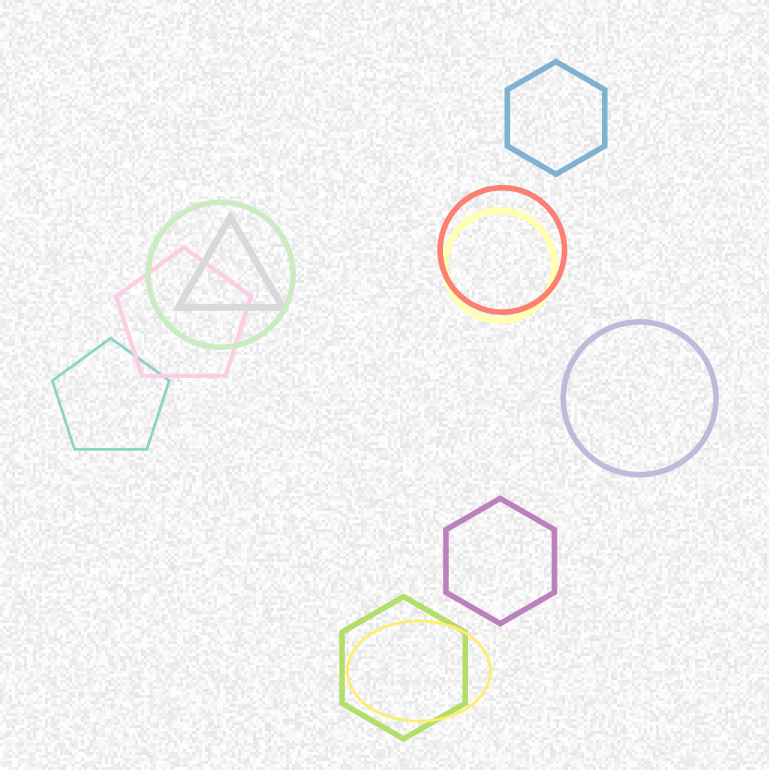[{"shape": "pentagon", "thickness": 1, "radius": 0.4, "center": [0.144, 0.481]}, {"shape": "circle", "thickness": 2.5, "radius": 0.36, "center": [0.649, 0.655]}, {"shape": "circle", "thickness": 2, "radius": 0.5, "center": [0.831, 0.483]}, {"shape": "circle", "thickness": 2, "radius": 0.4, "center": [0.652, 0.675]}, {"shape": "hexagon", "thickness": 2, "radius": 0.37, "center": [0.722, 0.847]}, {"shape": "hexagon", "thickness": 2, "radius": 0.46, "center": [0.524, 0.133]}, {"shape": "pentagon", "thickness": 1.5, "radius": 0.46, "center": [0.239, 0.586]}, {"shape": "triangle", "thickness": 2.5, "radius": 0.39, "center": [0.299, 0.64]}, {"shape": "hexagon", "thickness": 2, "radius": 0.41, "center": [0.65, 0.271]}, {"shape": "circle", "thickness": 2, "radius": 0.47, "center": [0.287, 0.643]}, {"shape": "oval", "thickness": 1, "radius": 0.46, "center": [0.544, 0.128]}]